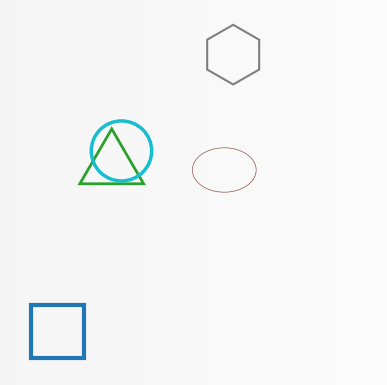[{"shape": "square", "thickness": 3, "radius": 0.34, "center": [0.149, 0.139]}, {"shape": "triangle", "thickness": 2, "radius": 0.48, "center": [0.288, 0.57]}, {"shape": "oval", "thickness": 0.5, "radius": 0.41, "center": [0.579, 0.558]}, {"shape": "hexagon", "thickness": 1.5, "radius": 0.39, "center": [0.602, 0.858]}, {"shape": "circle", "thickness": 2.5, "radius": 0.39, "center": [0.313, 0.608]}]